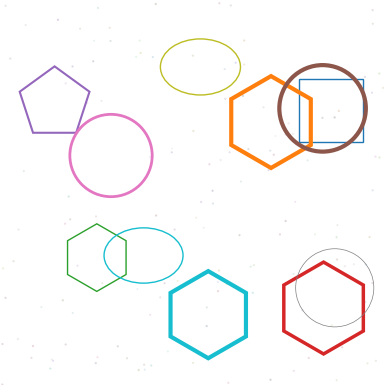[{"shape": "square", "thickness": 1, "radius": 0.41, "center": [0.86, 0.713]}, {"shape": "hexagon", "thickness": 3, "radius": 0.6, "center": [0.704, 0.683]}, {"shape": "hexagon", "thickness": 1, "radius": 0.44, "center": [0.251, 0.331]}, {"shape": "hexagon", "thickness": 2.5, "radius": 0.6, "center": [0.84, 0.2]}, {"shape": "pentagon", "thickness": 1.5, "radius": 0.48, "center": [0.142, 0.732]}, {"shape": "circle", "thickness": 3, "radius": 0.56, "center": [0.838, 0.719]}, {"shape": "circle", "thickness": 2, "radius": 0.53, "center": [0.288, 0.596]}, {"shape": "circle", "thickness": 0.5, "radius": 0.51, "center": [0.869, 0.252]}, {"shape": "oval", "thickness": 1, "radius": 0.52, "center": [0.521, 0.826]}, {"shape": "hexagon", "thickness": 3, "radius": 0.57, "center": [0.541, 0.183]}, {"shape": "oval", "thickness": 1, "radius": 0.51, "center": [0.373, 0.336]}]